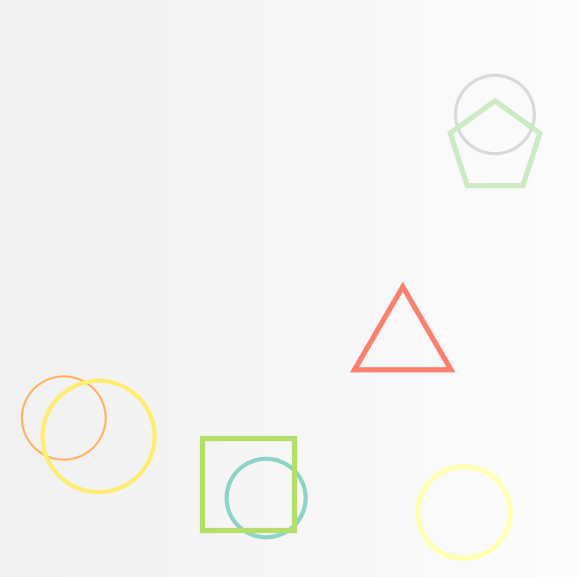[{"shape": "circle", "thickness": 2, "radius": 0.34, "center": [0.458, 0.137]}, {"shape": "circle", "thickness": 2.5, "radius": 0.4, "center": [0.798, 0.112]}, {"shape": "triangle", "thickness": 2.5, "radius": 0.48, "center": [0.693, 0.407]}, {"shape": "circle", "thickness": 1, "radius": 0.36, "center": [0.11, 0.275]}, {"shape": "square", "thickness": 2.5, "radius": 0.4, "center": [0.427, 0.161]}, {"shape": "circle", "thickness": 1.5, "radius": 0.34, "center": [0.851, 0.801]}, {"shape": "pentagon", "thickness": 2.5, "radius": 0.41, "center": [0.852, 0.743]}, {"shape": "circle", "thickness": 2, "radius": 0.48, "center": [0.17, 0.243]}]